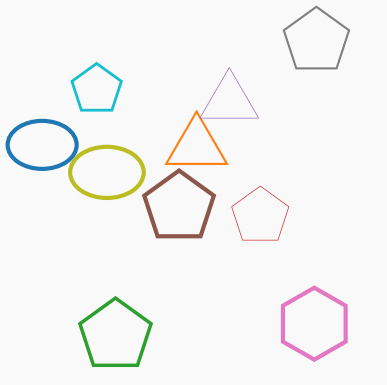[{"shape": "oval", "thickness": 3, "radius": 0.45, "center": [0.109, 0.624]}, {"shape": "triangle", "thickness": 1.5, "radius": 0.45, "center": [0.507, 0.62]}, {"shape": "pentagon", "thickness": 2.5, "radius": 0.48, "center": [0.298, 0.129]}, {"shape": "pentagon", "thickness": 0.5, "radius": 0.39, "center": [0.672, 0.439]}, {"shape": "triangle", "thickness": 0.5, "radius": 0.44, "center": [0.592, 0.737]}, {"shape": "pentagon", "thickness": 3, "radius": 0.47, "center": [0.462, 0.463]}, {"shape": "hexagon", "thickness": 3, "radius": 0.47, "center": [0.811, 0.159]}, {"shape": "pentagon", "thickness": 1.5, "radius": 0.44, "center": [0.817, 0.894]}, {"shape": "oval", "thickness": 3, "radius": 0.47, "center": [0.276, 0.552]}, {"shape": "pentagon", "thickness": 2, "radius": 0.34, "center": [0.249, 0.768]}]